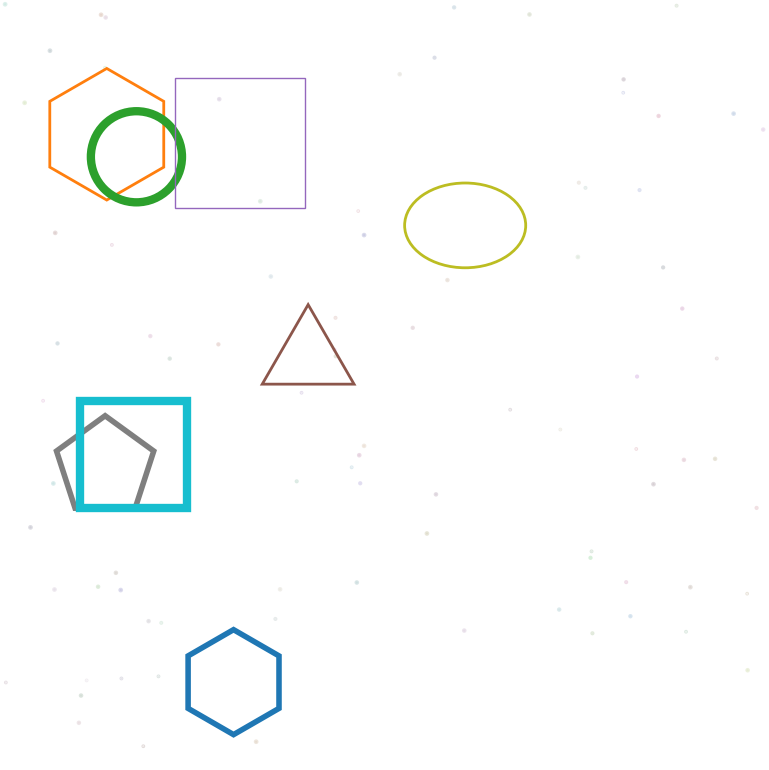[{"shape": "hexagon", "thickness": 2, "radius": 0.34, "center": [0.303, 0.114]}, {"shape": "hexagon", "thickness": 1, "radius": 0.43, "center": [0.139, 0.826]}, {"shape": "circle", "thickness": 3, "radius": 0.3, "center": [0.177, 0.796]}, {"shape": "square", "thickness": 0.5, "radius": 0.42, "center": [0.311, 0.814]}, {"shape": "triangle", "thickness": 1, "radius": 0.34, "center": [0.4, 0.536]}, {"shape": "pentagon", "thickness": 2, "radius": 0.33, "center": [0.137, 0.394]}, {"shape": "oval", "thickness": 1, "radius": 0.39, "center": [0.604, 0.707]}, {"shape": "square", "thickness": 3, "radius": 0.35, "center": [0.173, 0.409]}]